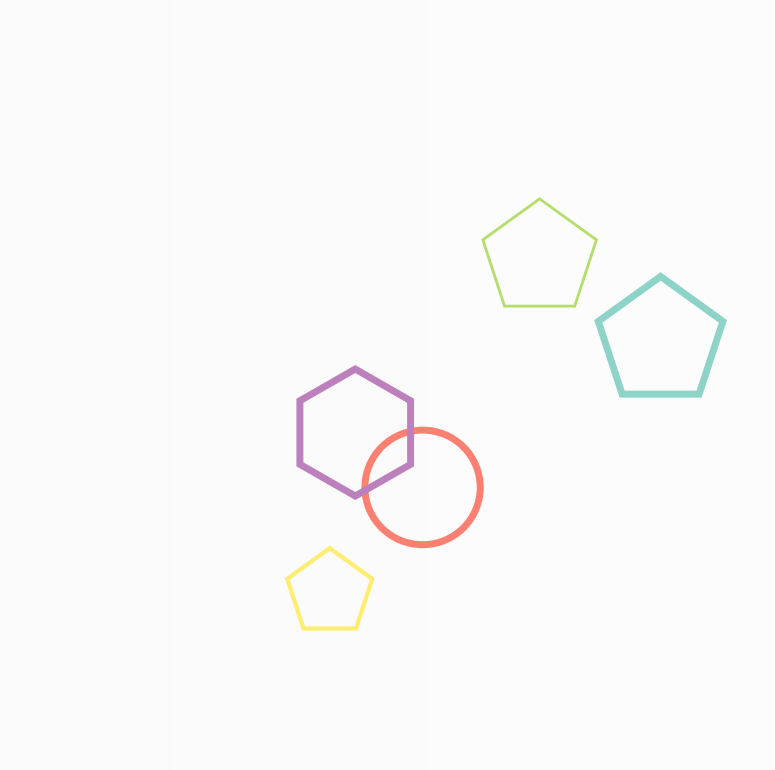[{"shape": "pentagon", "thickness": 2.5, "radius": 0.42, "center": [0.852, 0.557]}, {"shape": "circle", "thickness": 2.5, "radius": 0.37, "center": [0.545, 0.367]}, {"shape": "pentagon", "thickness": 1, "radius": 0.39, "center": [0.696, 0.665]}, {"shape": "hexagon", "thickness": 2.5, "radius": 0.41, "center": [0.458, 0.438]}, {"shape": "pentagon", "thickness": 1.5, "radius": 0.29, "center": [0.425, 0.23]}]